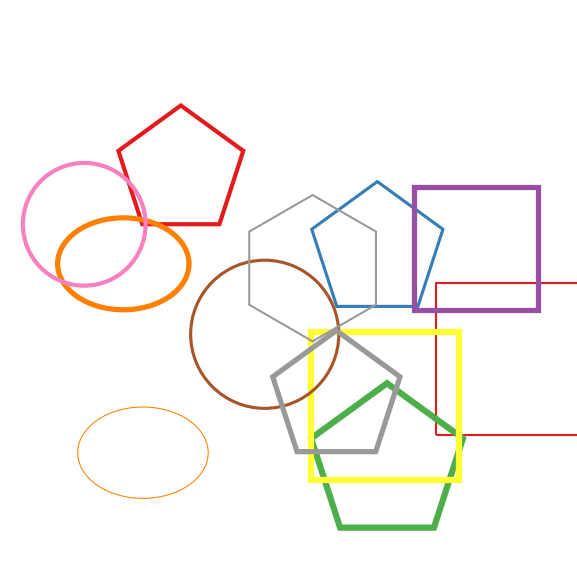[{"shape": "pentagon", "thickness": 2, "radius": 0.57, "center": [0.313, 0.703]}, {"shape": "square", "thickness": 1, "radius": 0.66, "center": [0.886, 0.377]}, {"shape": "pentagon", "thickness": 1.5, "radius": 0.6, "center": [0.653, 0.565]}, {"shape": "pentagon", "thickness": 3, "radius": 0.69, "center": [0.67, 0.197]}, {"shape": "square", "thickness": 2.5, "radius": 0.54, "center": [0.825, 0.569]}, {"shape": "oval", "thickness": 0.5, "radius": 0.56, "center": [0.248, 0.215]}, {"shape": "oval", "thickness": 2.5, "radius": 0.57, "center": [0.214, 0.542]}, {"shape": "square", "thickness": 3, "radius": 0.64, "center": [0.666, 0.296]}, {"shape": "circle", "thickness": 1.5, "radius": 0.64, "center": [0.458, 0.42]}, {"shape": "circle", "thickness": 2, "radius": 0.53, "center": [0.146, 0.611]}, {"shape": "hexagon", "thickness": 1, "radius": 0.63, "center": [0.541, 0.535]}, {"shape": "pentagon", "thickness": 2.5, "radius": 0.58, "center": [0.582, 0.311]}]